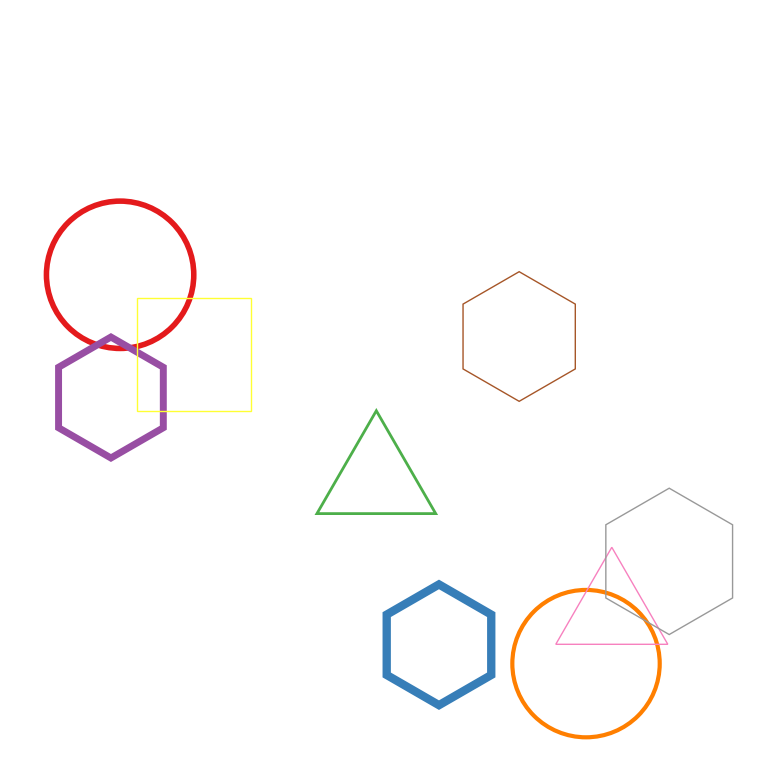[{"shape": "circle", "thickness": 2, "radius": 0.48, "center": [0.156, 0.643]}, {"shape": "hexagon", "thickness": 3, "radius": 0.39, "center": [0.57, 0.163]}, {"shape": "triangle", "thickness": 1, "radius": 0.45, "center": [0.489, 0.378]}, {"shape": "hexagon", "thickness": 2.5, "radius": 0.39, "center": [0.144, 0.484]}, {"shape": "circle", "thickness": 1.5, "radius": 0.48, "center": [0.761, 0.138]}, {"shape": "square", "thickness": 0.5, "radius": 0.37, "center": [0.252, 0.54]}, {"shape": "hexagon", "thickness": 0.5, "radius": 0.42, "center": [0.674, 0.563]}, {"shape": "triangle", "thickness": 0.5, "radius": 0.42, "center": [0.795, 0.205]}, {"shape": "hexagon", "thickness": 0.5, "radius": 0.48, "center": [0.869, 0.271]}]